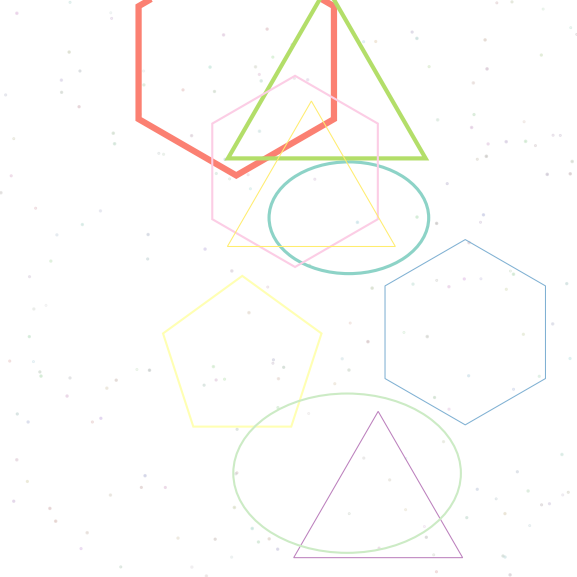[{"shape": "oval", "thickness": 1.5, "radius": 0.69, "center": [0.604, 0.622]}, {"shape": "pentagon", "thickness": 1, "radius": 0.72, "center": [0.42, 0.377]}, {"shape": "hexagon", "thickness": 3, "radius": 0.98, "center": [0.409, 0.891]}, {"shape": "hexagon", "thickness": 0.5, "radius": 0.8, "center": [0.806, 0.424]}, {"shape": "triangle", "thickness": 2, "radius": 0.99, "center": [0.566, 0.824]}, {"shape": "hexagon", "thickness": 1, "radius": 0.83, "center": [0.511, 0.702]}, {"shape": "triangle", "thickness": 0.5, "radius": 0.84, "center": [0.655, 0.118]}, {"shape": "oval", "thickness": 1, "radius": 0.99, "center": [0.601, 0.18]}, {"shape": "triangle", "thickness": 0.5, "radius": 0.84, "center": [0.539, 0.656]}]